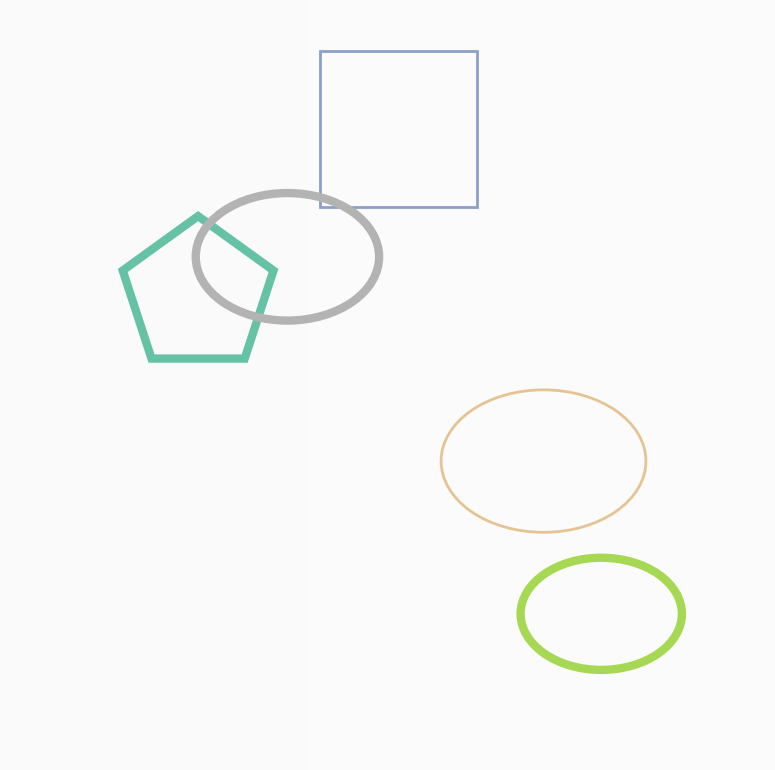[{"shape": "pentagon", "thickness": 3, "radius": 0.51, "center": [0.256, 0.617]}, {"shape": "square", "thickness": 1, "radius": 0.51, "center": [0.515, 0.832]}, {"shape": "oval", "thickness": 3, "radius": 0.52, "center": [0.776, 0.203]}, {"shape": "oval", "thickness": 1, "radius": 0.66, "center": [0.701, 0.401]}, {"shape": "oval", "thickness": 3, "radius": 0.59, "center": [0.371, 0.666]}]